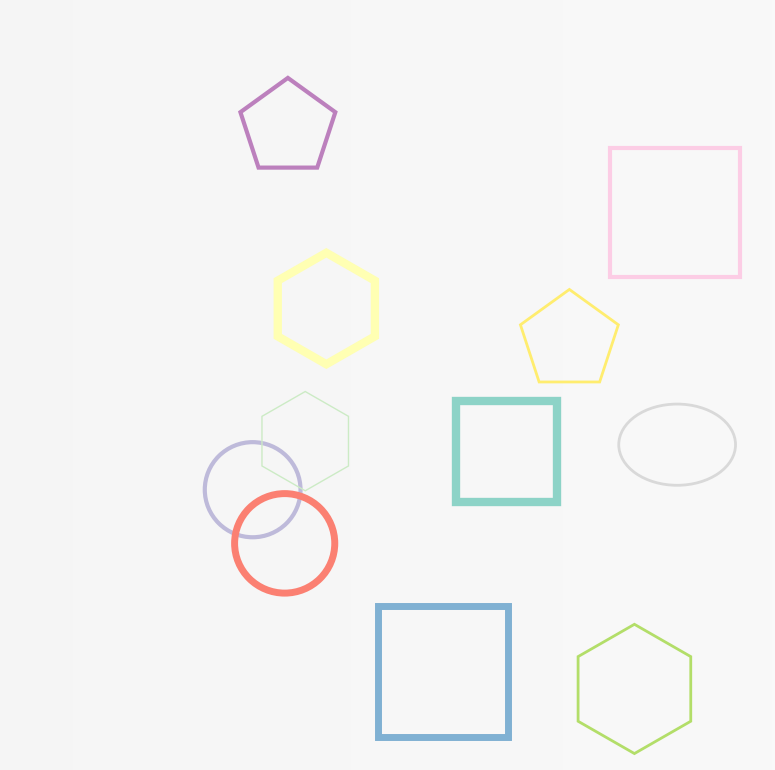[{"shape": "square", "thickness": 3, "radius": 0.33, "center": [0.654, 0.414]}, {"shape": "hexagon", "thickness": 3, "radius": 0.36, "center": [0.421, 0.599]}, {"shape": "circle", "thickness": 1.5, "radius": 0.31, "center": [0.326, 0.364]}, {"shape": "circle", "thickness": 2.5, "radius": 0.32, "center": [0.367, 0.294]}, {"shape": "square", "thickness": 2.5, "radius": 0.42, "center": [0.572, 0.128]}, {"shape": "hexagon", "thickness": 1, "radius": 0.42, "center": [0.819, 0.105]}, {"shape": "square", "thickness": 1.5, "radius": 0.42, "center": [0.871, 0.724]}, {"shape": "oval", "thickness": 1, "radius": 0.38, "center": [0.874, 0.422]}, {"shape": "pentagon", "thickness": 1.5, "radius": 0.32, "center": [0.371, 0.834]}, {"shape": "hexagon", "thickness": 0.5, "radius": 0.32, "center": [0.394, 0.427]}, {"shape": "pentagon", "thickness": 1, "radius": 0.33, "center": [0.735, 0.558]}]